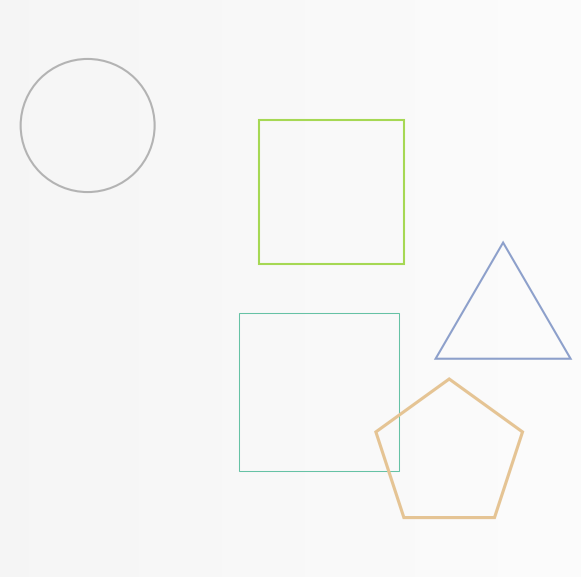[{"shape": "square", "thickness": 0.5, "radius": 0.69, "center": [0.549, 0.32]}, {"shape": "triangle", "thickness": 1, "radius": 0.67, "center": [0.866, 0.445]}, {"shape": "square", "thickness": 1, "radius": 0.62, "center": [0.57, 0.667]}, {"shape": "pentagon", "thickness": 1.5, "radius": 0.66, "center": [0.773, 0.21]}, {"shape": "circle", "thickness": 1, "radius": 0.58, "center": [0.151, 0.782]}]